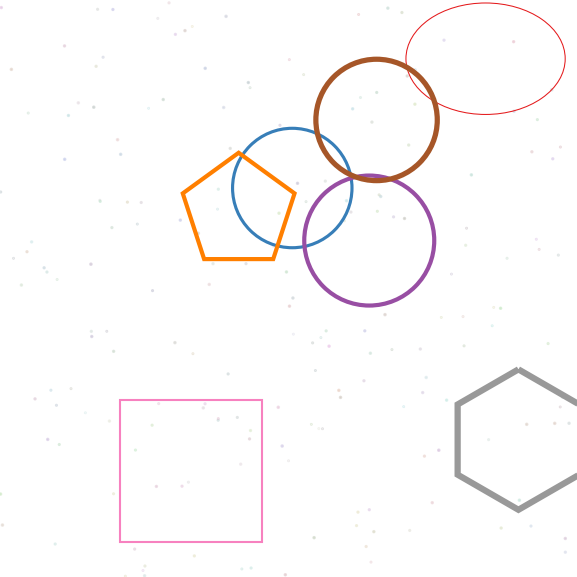[{"shape": "oval", "thickness": 0.5, "radius": 0.69, "center": [0.841, 0.897]}, {"shape": "circle", "thickness": 1.5, "radius": 0.52, "center": [0.506, 0.674]}, {"shape": "circle", "thickness": 2, "radius": 0.56, "center": [0.639, 0.583]}, {"shape": "pentagon", "thickness": 2, "radius": 0.51, "center": [0.413, 0.633]}, {"shape": "circle", "thickness": 2.5, "radius": 0.53, "center": [0.652, 0.791]}, {"shape": "square", "thickness": 1, "radius": 0.61, "center": [0.331, 0.184]}, {"shape": "hexagon", "thickness": 3, "radius": 0.61, "center": [0.898, 0.238]}]